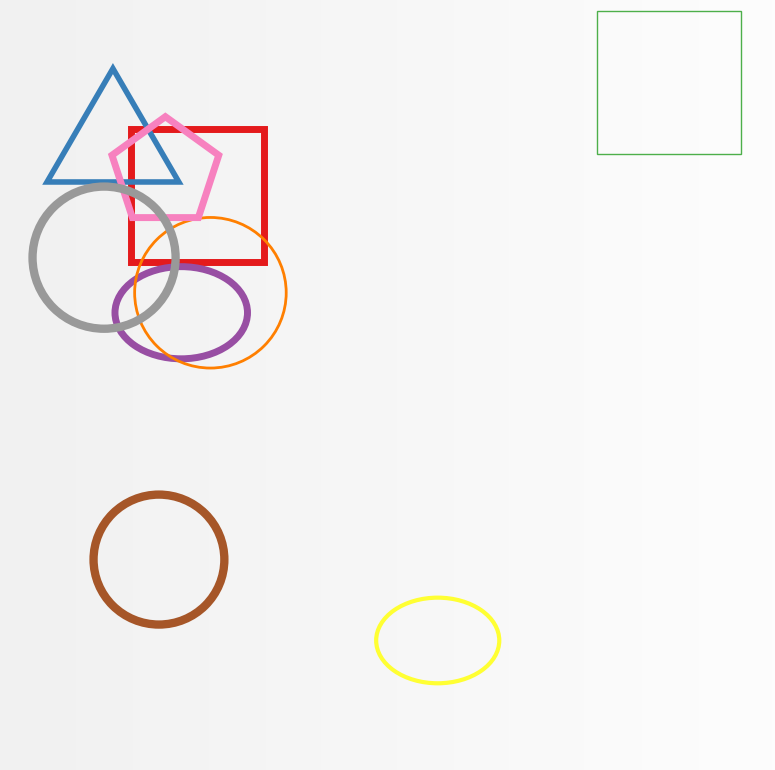[{"shape": "square", "thickness": 2.5, "radius": 0.43, "center": [0.255, 0.746]}, {"shape": "triangle", "thickness": 2, "radius": 0.49, "center": [0.146, 0.813]}, {"shape": "square", "thickness": 0.5, "radius": 0.47, "center": [0.864, 0.893]}, {"shape": "oval", "thickness": 2.5, "radius": 0.43, "center": [0.234, 0.594]}, {"shape": "circle", "thickness": 1, "radius": 0.49, "center": [0.272, 0.62]}, {"shape": "oval", "thickness": 1.5, "radius": 0.4, "center": [0.565, 0.168]}, {"shape": "circle", "thickness": 3, "radius": 0.42, "center": [0.205, 0.273]}, {"shape": "pentagon", "thickness": 2.5, "radius": 0.36, "center": [0.213, 0.776]}, {"shape": "circle", "thickness": 3, "radius": 0.46, "center": [0.134, 0.665]}]